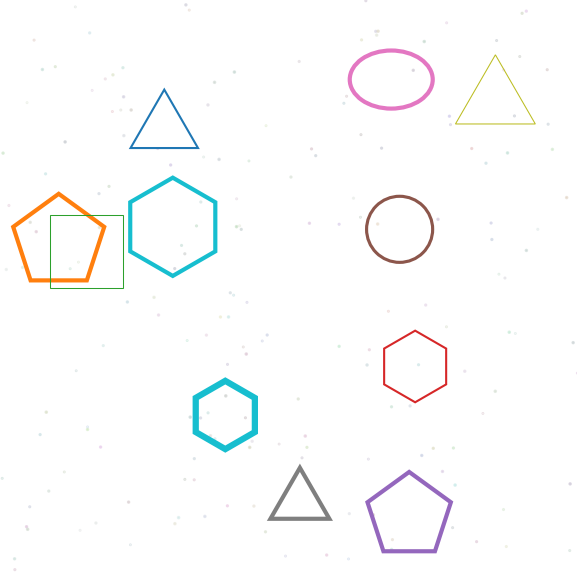[{"shape": "triangle", "thickness": 1, "radius": 0.34, "center": [0.284, 0.777]}, {"shape": "pentagon", "thickness": 2, "radius": 0.41, "center": [0.102, 0.581]}, {"shape": "square", "thickness": 0.5, "radius": 0.32, "center": [0.15, 0.564]}, {"shape": "hexagon", "thickness": 1, "radius": 0.31, "center": [0.719, 0.365]}, {"shape": "pentagon", "thickness": 2, "radius": 0.38, "center": [0.709, 0.106]}, {"shape": "circle", "thickness": 1.5, "radius": 0.29, "center": [0.692, 0.602]}, {"shape": "oval", "thickness": 2, "radius": 0.36, "center": [0.677, 0.861]}, {"shape": "triangle", "thickness": 2, "radius": 0.29, "center": [0.519, 0.13]}, {"shape": "triangle", "thickness": 0.5, "radius": 0.4, "center": [0.858, 0.824]}, {"shape": "hexagon", "thickness": 3, "radius": 0.3, "center": [0.39, 0.281]}, {"shape": "hexagon", "thickness": 2, "radius": 0.43, "center": [0.299, 0.606]}]